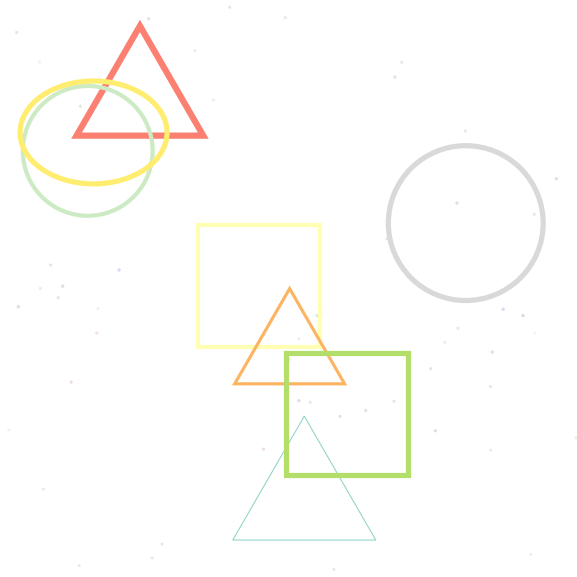[{"shape": "triangle", "thickness": 0.5, "radius": 0.72, "center": [0.527, 0.135]}, {"shape": "square", "thickness": 2, "radius": 0.53, "center": [0.448, 0.505]}, {"shape": "triangle", "thickness": 3, "radius": 0.63, "center": [0.242, 0.828]}, {"shape": "triangle", "thickness": 1.5, "radius": 0.55, "center": [0.502, 0.389]}, {"shape": "square", "thickness": 2.5, "radius": 0.53, "center": [0.6, 0.282]}, {"shape": "circle", "thickness": 2.5, "radius": 0.67, "center": [0.807, 0.613]}, {"shape": "circle", "thickness": 2, "radius": 0.56, "center": [0.152, 0.738]}, {"shape": "oval", "thickness": 2.5, "radius": 0.64, "center": [0.162, 0.77]}]